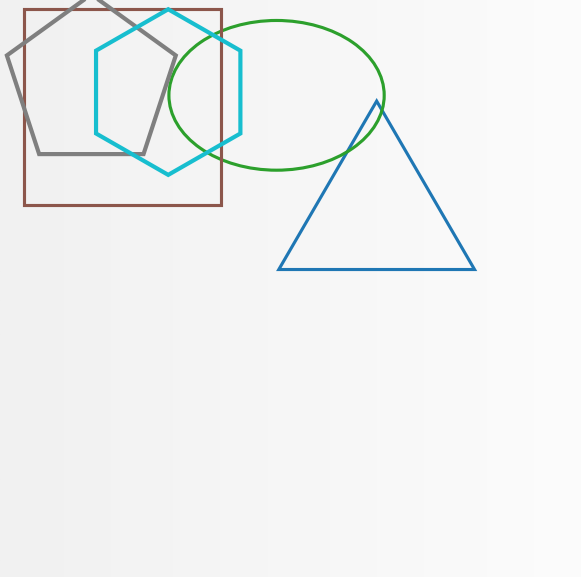[{"shape": "triangle", "thickness": 1.5, "radius": 0.97, "center": [0.648, 0.63]}, {"shape": "oval", "thickness": 1.5, "radius": 0.93, "center": [0.476, 0.834]}, {"shape": "square", "thickness": 1.5, "radius": 0.85, "center": [0.21, 0.814]}, {"shape": "pentagon", "thickness": 2, "radius": 0.76, "center": [0.157, 0.856]}, {"shape": "hexagon", "thickness": 2, "radius": 0.72, "center": [0.289, 0.84]}]